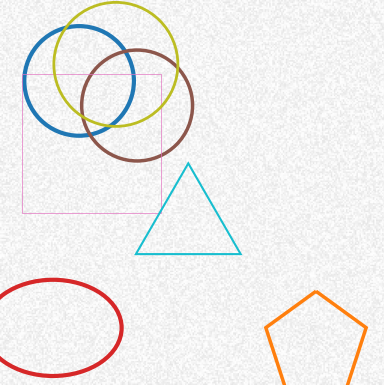[{"shape": "circle", "thickness": 3, "radius": 0.71, "center": [0.205, 0.79]}, {"shape": "pentagon", "thickness": 2.5, "radius": 0.69, "center": [0.821, 0.107]}, {"shape": "oval", "thickness": 3, "radius": 0.89, "center": [0.137, 0.148]}, {"shape": "circle", "thickness": 2.5, "radius": 0.72, "center": [0.356, 0.726]}, {"shape": "square", "thickness": 0.5, "radius": 0.9, "center": [0.239, 0.627]}, {"shape": "circle", "thickness": 2, "radius": 0.81, "center": [0.301, 0.833]}, {"shape": "triangle", "thickness": 1.5, "radius": 0.79, "center": [0.489, 0.419]}]